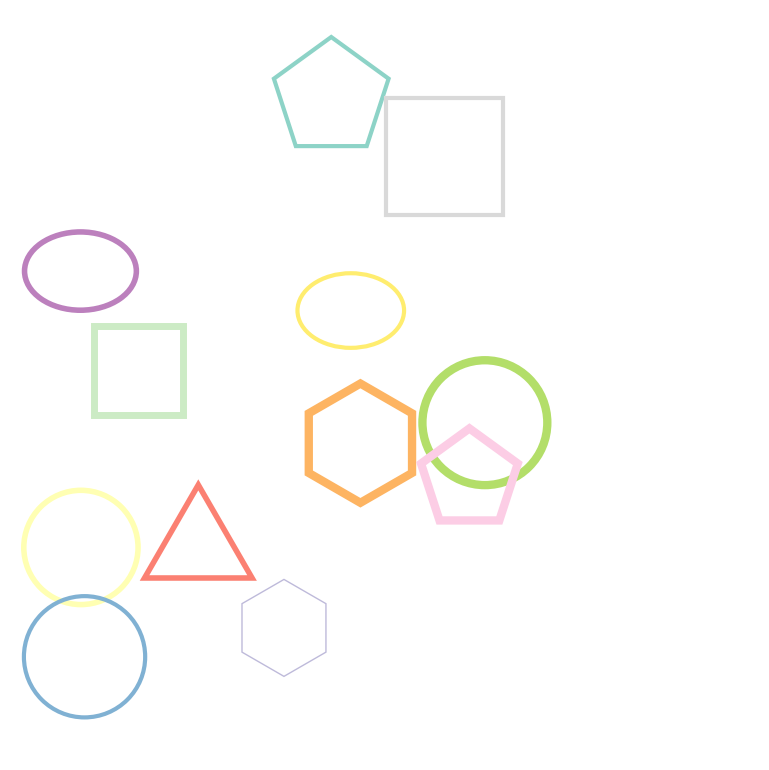[{"shape": "pentagon", "thickness": 1.5, "radius": 0.39, "center": [0.43, 0.874]}, {"shape": "circle", "thickness": 2, "radius": 0.37, "center": [0.105, 0.289]}, {"shape": "hexagon", "thickness": 0.5, "radius": 0.31, "center": [0.369, 0.185]}, {"shape": "triangle", "thickness": 2, "radius": 0.4, "center": [0.258, 0.29]}, {"shape": "circle", "thickness": 1.5, "radius": 0.39, "center": [0.11, 0.147]}, {"shape": "hexagon", "thickness": 3, "radius": 0.39, "center": [0.468, 0.424]}, {"shape": "circle", "thickness": 3, "radius": 0.41, "center": [0.63, 0.451]}, {"shape": "pentagon", "thickness": 3, "radius": 0.33, "center": [0.61, 0.378]}, {"shape": "square", "thickness": 1.5, "radius": 0.38, "center": [0.578, 0.796]}, {"shape": "oval", "thickness": 2, "radius": 0.36, "center": [0.104, 0.648]}, {"shape": "square", "thickness": 2.5, "radius": 0.29, "center": [0.18, 0.519]}, {"shape": "oval", "thickness": 1.5, "radius": 0.35, "center": [0.456, 0.597]}]